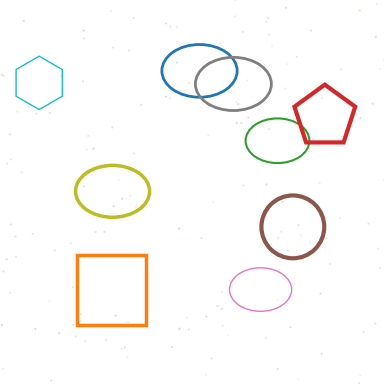[{"shape": "oval", "thickness": 2, "radius": 0.49, "center": [0.518, 0.816]}, {"shape": "square", "thickness": 2.5, "radius": 0.45, "center": [0.29, 0.247]}, {"shape": "oval", "thickness": 1.5, "radius": 0.41, "center": [0.721, 0.634]}, {"shape": "pentagon", "thickness": 3, "radius": 0.41, "center": [0.844, 0.697]}, {"shape": "circle", "thickness": 3, "radius": 0.41, "center": [0.761, 0.411]}, {"shape": "oval", "thickness": 1, "radius": 0.4, "center": [0.677, 0.248]}, {"shape": "oval", "thickness": 2, "radius": 0.49, "center": [0.606, 0.782]}, {"shape": "oval", "thickness": 2.5, "radius": 0.48, "center": [0.292, 0.503]}, {"shape": "hexagon", "thickness": 1, "radius": 0.35, "center": [0.102, 0.785]}]